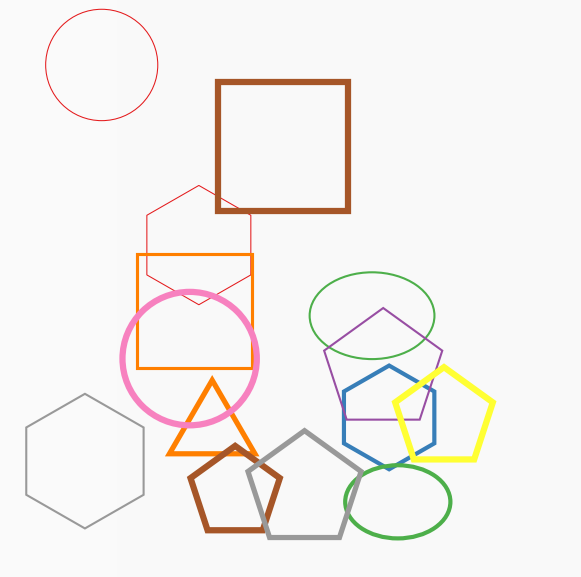[{"shape": "hexagon", "thickness": 0.5, "radius": 0.52, "center": [0.342, 0.575]}, {"shape": "circle", "thickness": 0.5, "radius": 0.48, "center": [0.175, 0.887]}, {"shape": "hexagon", "thickness": 2, "radius": 0.45, "center": [0.669, 0.276]}, {"shape": "oval", "thickness": 2, "radius": 0.45, "center": [0.684, 0.13]}, {"shape": "oval", "thickness": 1, "radius": 0.54, "center": [0.64, 0.452]}, {"shape": "pentagon", "thickness": 1, "radius": 0.53, "center": [0.659, 0.359]}, {"shape": "triangle", "thickness": 2.5, "radius": 0.42, "center": [0.365, 0.256]}, {"shape": "square", "thickness": 1.5, "radius": 0.49, "center": [0.334, 0.46]}, {"shape": "pentagon", "thickness": 3, "radius": 0.44, "center": [0.764, 0.275]}, {"shape": "square", "thickness": 3, "radius": 0.56, "center": [0.487, 0.746]}, {"shape": "pentagon", "thickness": 3, "radius": 0.4, "center": [0.405, 0.146]}, {"shape": "circle", "thickness": 3, "radius": 0.58, "center": [0.326, 0.378]}, {"shape": "pentagon", "thickness": 2.5, "radius": 0.51, "center": [0.524, 0.151]}, {"shape": "hexagon", "thickness": 1, "radius": 0.58, "center": [0.146, 0.201]}]